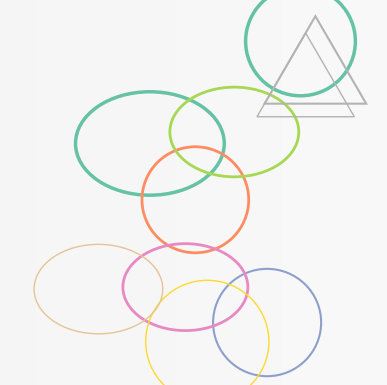[{"shape": "oval", "thickness": 2.5, "radius": 0.96, "center": [0.387, 0.627]}, {"shape": "circle", "thickness": 2.5, "radius": 0.71, "center": [0.775, 0.893]}, {"shape": "circle", "thickness": 2, "radius": 0.69, "center": [0.504, 0.481]}, {"shape": "circle", "thickness": 1.5, "radius": 0.7, "center": [0.689, 0.162]}, {"shape": "oval", "thickness": 2, "radius": 0.81, "center": [0.478, 0.254]}, {"shape": "oval", "thickness": 2, "radius": 0.83, "center": [0.605, 0.657]}, {"shape": "circle", "thickness": 1, "radius": 0.79, "center": [0.535, 0.113]}, {"shape": "oval", "thickness": 1, "radius": 0.83, "center": [0.254, 0.249]}, {"shape": "triangle", "thickness": 1.5, "radius": 0.76, "center": [0.814, 0.806]}, {"shape": "triangle", "thickness": 1, "radius": 0.72, "center": [0.789, 0.769]}]